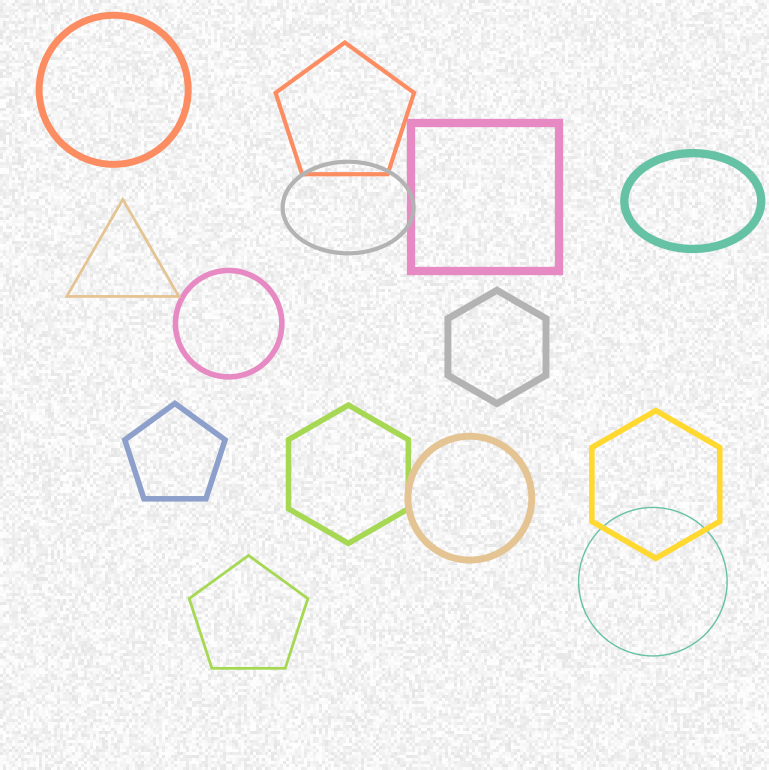[{"shape": "oval", "thickness": 3, "radius": 0.44, "center": [0.9, 0.739]}, {"shape": "circle", "thickness": 0.5, "radius": 0.48, "center": [0.848, 0.245]}, {"shape": "circle", "thickness": 2.5, "radius": 0.48, "center": [0.148, 0.883]}, {"shape": "pentagon", "thickness": 1.5, "radius": 0.47, "center": [0.448, 0.85]}, {"shape": "pentagon", "thickness": 2, "radius": 0.34, "center": [0.227, 0.408]}, {"shape": "square", "thickness": 3, "radius": 0.48, "center": [0.63, 0.744]}, {"shape": "circle", "thickness": 2, "radius": 0.35, "center": [0.297, 0.58]}, {"shape": "pentagon", "thickness": 1, "radius": 0.41, "center": [0.323, 0.198]}, {"shape": "hexagon", "thickness": 2, "radius": 0.45, "center": [0.452, 0.384]}, {"shape": "hexagon", "thickness": 2, "radius": 0.48, "center": [0.852, 0.371]}, {"shape": "triangle", "thickness": 1, "radius": 0.42, "center": [0.159, 0.657]}, {"shape": "circle", "thickness": 2.5, "radius": 0.4, "center": [0.61, 0.353]}, {"shape": "oval", "thickness": 1.5, "radius": 0.42, "center": [0.452, 0.73]}, {"shape": "hexagon", "thickness": 2.5, "radius": 0.37, "center": [0.645, 0.549]}]